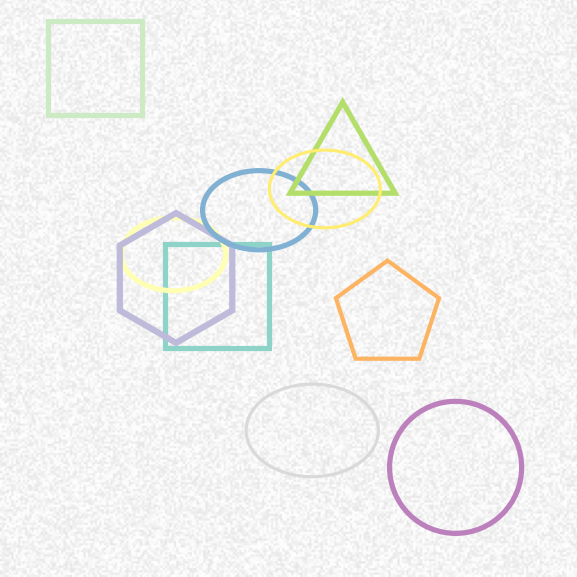[{"shape": "square", "thickness": 2.5, "radius": 0.45, "center": [0.375, 0.487]}, {"shape": "oval", "thickness": 2.5, "radius": 0.45, "center": [0.3, 0.559]}, {"shape": "hexagon", "thickness": 3, "radius": 0.56, "center": [0.305, 0.518]}, {"shape": "oval", "thickness": 2.5, "radius": 0.49, "center": [0.449, 0.635]}, {"shape": "pentagon", "thickness": 2, "radius": 0.47, "center": [0.671, 0.454]}, {"shape": "triangle", "thickness": 2.5, "radius": 0.53, "center": [0.593, 0.717]}, {"shape": "oval", "thickness": 1.5, "radius": 0.57, "center": [0.541, 0.254]}, {"shape": "circle", "thickness": 2.5, "radius": 0.57, "center": [0.789, 0.19]}, {"shape": "square", "thickness": 2.5, "radius": 0.41, "center": [0.164, 0.882]}, {"shape": "oval", "thickness": 1.5, "radius": 0.48, "center": [0.563, 0.672]}]